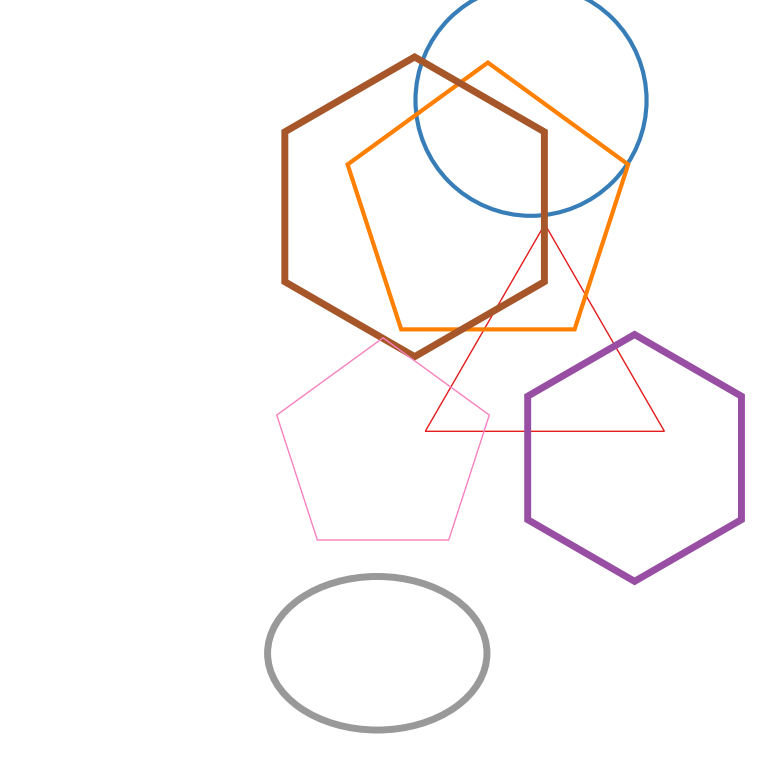[{"shape": "triangle", "thickness": 0.5, "radius": 0.9, "center": [0.708, 0.529]}, {"shape": "circle", "thickness": 1.5, "radius": 0.75, "center": [0.69, 0.87]}, {"shape": "hexagon", "thickness": 2.5, "radius": 0.8, "center": [0.824, 0.405]}, {"shape": "pentagon", "thickness": 1.5, "radius": 0.96, "center": [0.634, 0.727]}, {"shape": "hexagon", "thickness": 2.5, "radius": 0.97, "center": [0.538, 0.731]}, {"shape": "pentagon", "thickness": 0.5, "radius": 0.73, "center": [0.497, 0.416]}, {"shape": "oval", "thickness": 2.5, "radius": 0.71, "center": [0.49, 0.152]}]